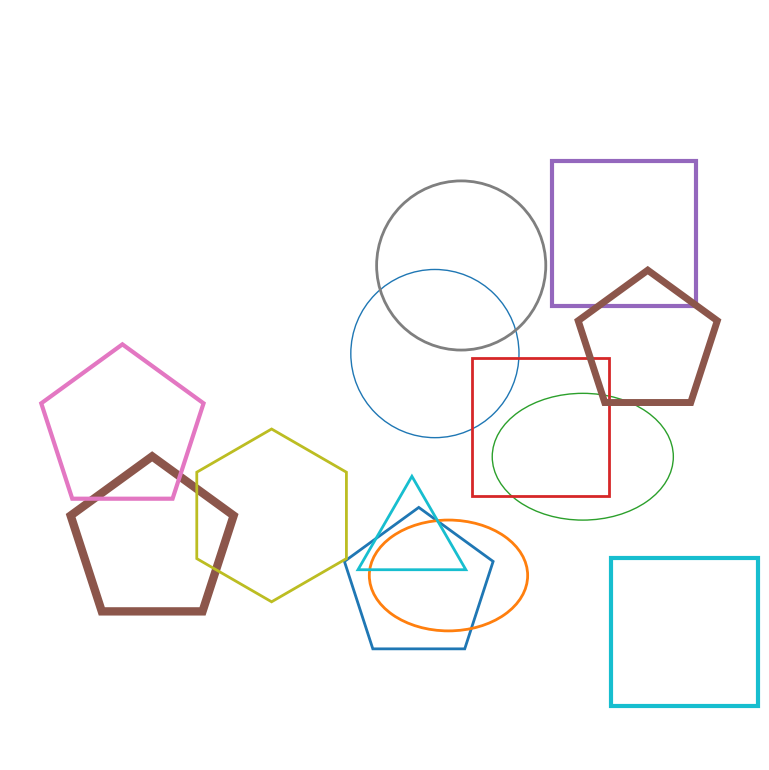[{"shape": "circle", "thickness": 0.5, "radius": 0.55, "center": [0.565, 0.541]}, {"shape": "pentagon", "thickness": 1, "radius": 0.51, "center": [0.544, 0.239]}, {"shape": "oval", "thickness": 1, "radius": 0.51, "center": [0.582, 0.253]}, {"shape": "oval", "thickness": 0.5, "radius": 0.59, "center": [0.757, 0.407]}, {"shape": "square", "thickness": 1, "radius": 0.45, "center": [0.702, 0.446]}, {"shape": "square", "thickness": 1.5, "radius": 0.47, "center": [0.811, 0.697]}, {"shape": "pentagon", "thickness": 2.5, "radius": 0.47, "center": [0.841, 0.554]}, {"shape": "pentagon", "thickness": 3, "radius": 0.56, "center": [0.198, 0.296]}, {"shape": "pentagon", "thickness": 1.5, "radius": 0.55, "center": [0.159, 0.442]}, {"shape": "circle", "thickness": 1, "radius": 0.55, "center": [0.599, 0.655]}, {"shape": "hexagon", "thickness": 1, "radius": 0.56, "center": [0.353, 0.331]}, {"shape": "square", "thickness": 1.5, "radius": 0.48, "center": [0.889, 0.179]}, {"shape": "triangle", "thickness": 1, "radius": 0.4, "center": [0.535, 0.301]}]